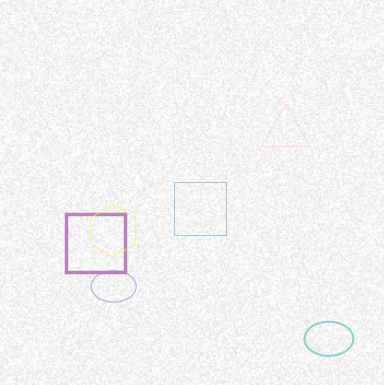[{"shape": "oval", "thickness": 1.5, "radius": 0.32, "center": [0.854, 0.12]}, {"shape": "oval", "thickness": 1, "radius": 0.29, "center": [0.295, 0.256]}, {"shape": "square", "thickness": 0.5, "radius": 0.34, "center": [0.52, 0.458]}, {"shape": "triangle", "thickness": 0.5, "radius": 0.37, "center": [0.742, 0.656]}, {"shape": "square", "thickness": 2.5, "radius": 0.38, "center": [0.248, 0.369]}, {"shape": "hexagon", "thickness": 0.5, "radius": 0.34, "center": [0.294, 0.4]}]